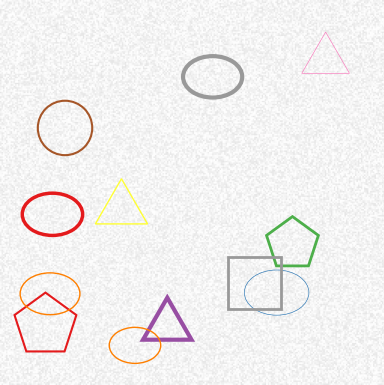[{"shape": "pentagon", "thickness": 1.5, "radius": 0.42, "center": [0.118, 0.156]}, {"shape": "oval", "thickness": 2.5, "radius": 0.39, "center": [0.136, 0.443]}, {"shape": "oval", "thickness": 0.5, "radius": 0.42, "center": [0.718, 0.24]}, {"shape": "pentagon", "thickness": 2, "radius": 0.35, "center": [0.76, 0.367]}, {"shape": "triangle", "thickness": 3, "radius": 0.36, "center": [0.435, 0.154]}, {"shape": "oval", "thickness": 1, "radius": 0.39, "center": [0.13, 0.237]}, {"shape": "oval", "thickness": 1, "radius": 0.33, "center": [0.351, 0.103]}, {"shape": "triangle", "thickness": 1, "radius": 0.39, "center": [0.315, 0.458]}, {"shape": "circle", "thickness": 1.5, "radius": 0.35, "center": [0.169, 0.668]}, {"shape": "triangle", "thickness": 0.5, "radius": 0.36, "center": [0.846, 0.845]}, {"shape": "square", "thickness": 2, "radius": 0.34, "center": [0.661, 0.265]}, {"shape": "oval", "thickness": 3, "radius": 0.38, "center": [0.552, 0.8]}]